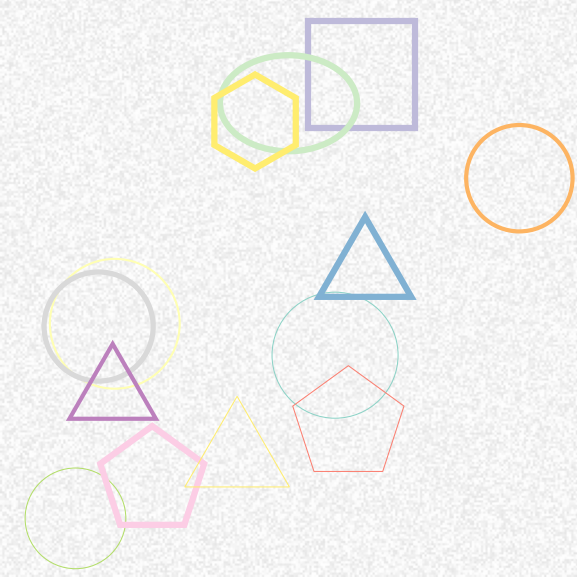[{"shape": "circle", "thickness": 0.5, "radius": 0.55, "center": [0.58, 0.384]}, {"shape": "circle", "thickness": 1, "radius": 0.56, "center": [0.199, 0.438]}, {"shape": "square", "thickness": 3, "radius": 0.46, "center": [0.626, 0.869]}, {"shape": "pentagon", "thickness": 0.5, "radius": 0.51, "center": [0.603, 0.265]}, {"shape": "triangle", "thickness": 3, "radius": 0.46, "center": [0.632, 0.531]}, {"shape": "circle", "thickness": 2, "radius": 0.46, "center": [0.899, 0.691]}, {"shape": "circle", "thickness": 0.5, "radius": 0.44, "center": [0.131, 0.102]}, {"shape": "pentagon", "thickness": 3, "radius": 0.47, "center": [0.264, 0.167]}, {"shape": "circle", "thickness": 2.5, "radius": 0.47, "center": [0.171, 0.434]}, {"shape": "triangle", "thickness": 2, "radius": 0.43, "center": [0.195, 0.317]}, {"shape": "oval", "thickness": 3, "radius": 0.59, "center": [0.5, 0.82]}, {"shape": "hexagon", "thickness": 3, "radius": 0.41, "center": [0.442, 0.789]}, {"shape": "triangle", "thickness": 0.5, "radius": 0.52, "center": [0.411, 0.208]}]